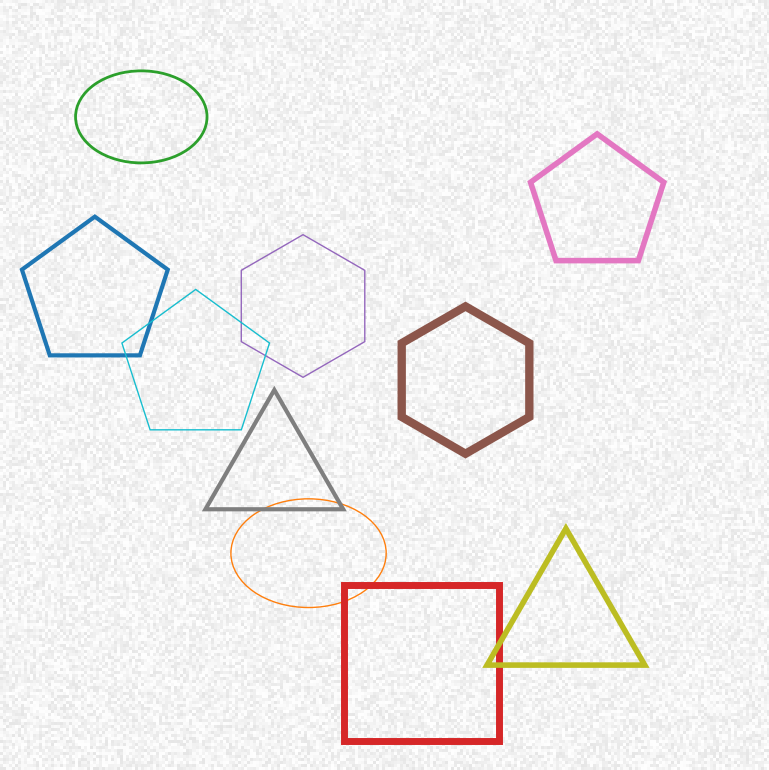[{"shape": "pentagon", "thickness": 1.5, "radius": 0.5, "center": [0.123, 0.619]}, {"shape": "oval", "thickness": 0.5, "radius": 0.5, "center": [0.401, 0.282]}, {"shape": "oval", "thickness": 1, "radius": 0.43, "center": [0.184, 0.848]}, {"shape": "square", "thickness": 2.5, "radius": 0.5, "center": [0.547, 0.139]}, {"shape": "hexagon", "thickness": 0.5, "radius": 0.46, "center": [0.394, 0.603]}, {"shape": "hexagon", "thickness": 3, "radius": 0.48, "center": [0.605, 0.506]}, {"shape": "pentagon", "thickness": 2, "radius": 0.45, "center": [0.776, 0.735]}, {"shape": "triangle", "thickness": 1.5, "radius": 0.52, "center": [0.356, 0.39]}, {"shape": "triangle", "thickness": 2, "radius": 0.59, "center": [0.735, 0.195]}, {"shape": "pentagon", "thickness": 0.5, "radius": 0.5, "center": [0.254, 0.523]}]